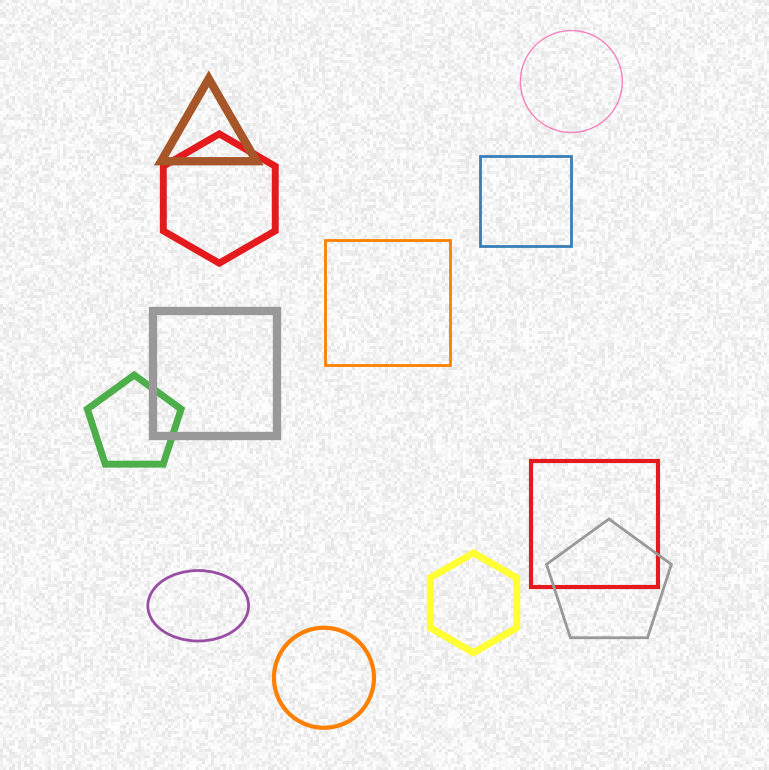[{"shape": "hexagon", "thickness": 2.5, "radius": 0.42, "center": [0.285, 0.742]}, {"shape": "square", "thickness": 1.5, "radius": 0.41, "center": [0.772, 0.32]}, {"shape": "square", "thickness": 1, "radius": 0.3, "center": [0.682, 0.739]}, {"shape": "pentagon", "thickness": 2.5, "radius": 0.32, "center": [0.174, 0.449]}, {"shape": "oval", "thickness": 1, "radius": 0.33, "center": [0.257, 0.213]}, {"shape": "square", "thickness": 1, "radius": 0.41, "center": [0.503, 0.607]}, {"shape": "circle", "thickness": 1.5, "radius": 0.32, "center": [0.421, 0.12]}, {"shape": "hexagon", "thickness": 2.5, "radius": 0.32, "center": [0.615, 0.217]}, {"shape": "triangle", "thickness": 3, "radius": 0.36, "center": [0.271, 0.826]}, {"shape": "circle", "thickness": 0.5, "radius": 0.33, "center": [0.742, 0.894]}, {"shape": "square", "thickness": 3, "radius": 0.4, "center": [0.279, 0.515]}, {"shape": "pentagon", "thickness": 1, "radius": 0.43, "center": [0.791, 0.241]}]